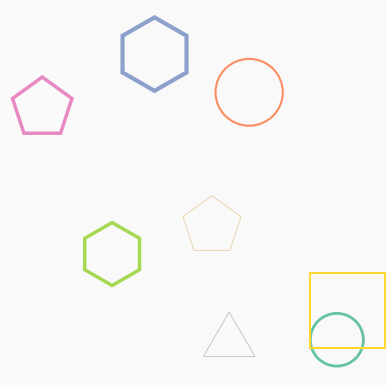[{"shape": "circle", "thickness": 2, "radius": 0.34, "center": [0.869, 0.118]}, {"shape": "circle", "thickness": 1.5, "radius": 0.43, "center": [0.643, 0.76]}, {"shape": "hexagon", "thickness": 3, "radius": 0.48, "center": [0.399, 0.859]}, {"shape": "pentagon", "thickness": 2.5, "radius": 0.4, "center": [0.109, 0.719]}, {"shape": "hexagon", "thickness": 2.5, "radius": 0.41, "center": [0.289, 0.34]}, {"shape": "square", "thickness": 1.5, "radius": 0.49, "center": [0.898, 0.194]}, {"shape": "pentagon", "thickness": 0.5, "radius": 0.39, "center": [0.547, 0.413]}, {"shape": "triangle", "thickness": 0.5, "radius": 0.38, "center": [0.591, 0.113]}]